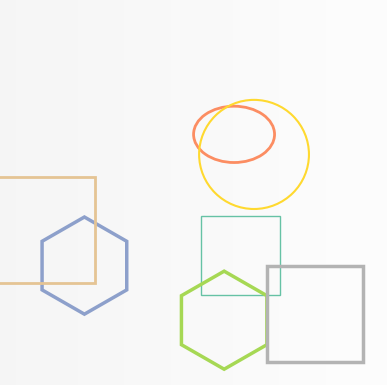[{"shape": "square", "thickness": 1, "radius": 0.51, "center": [0.621, 0.337]}, {"shape": "oval", "thickness": 2, "radius": 0.52, "center": [0.604, 0.651]}, {"shape": "hexagon", "thickness": 2.5, "radius": 0.63, "center": [0.218, 0.31]}, {"shape": "hexagon", "thickness": 2.5, "radius": 0.64, "center": [0.578, 0.168]}, {"shape": "circle", "thickness": 1.5, "radius": 0.71, "center": [0.656, 0.599]}, {"shape": "square", "thickness": 2, "radius": 0.69, "center": [0.108, 0.402]}, {"shape": "square", "thickness": 2.5, "radius": 0.62, "center": [0.814, 0.184]}]